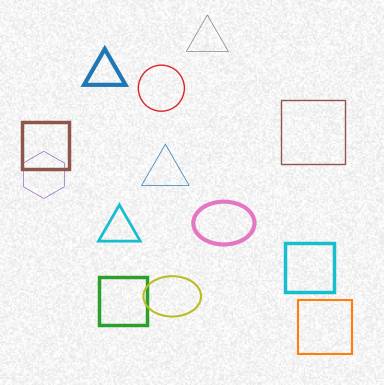[{"shape": "triangle", "thickness": 3, "radius": 0.31, "center": [0.272, 0.811]}, {"shape": "triangle", "thickness": 0.5, "radius": 0.36, "center": [0.429, 0.554]}, {"shape": "square", "thickness": 1.5, "radius": 0.35, "center": [0.843, 0.151]}, {"shape": "square", "thickness": 2.5, "radius": 0.31, "center": [0.319, 0.219]}, {"shape": "circle", "thickness": 1, "radius": 0.3, "center": [0.419, 0.771]}, {"shape": "hexagon", "thickness": 0.5, "radius": 0.31, "center": [0.114, 0.546]}, {"shape": "square", "thickness": 2.5, "radius": 0.3, "center": [0.117, 0.622]}, {"shape": "square", "thickness": 1, "radius": 0.42, "center": [0.813, 0.657]}, {"shape": "oval", "thickness": 3, "radius": 0.4, "center": [0.582, 0.421]}, {"shape": "triangle", "thickness": 0.5, "radius": 0.32, "center": [0.539, 0.898]}, {"shape": "oval", "thickness": 1.5, "radius": 0.37, "center": [0.447, 0.23]}, {"shape": "triangle", "thickness": 2, "radius": 0.31, "center": [0.31, 0.405]}, {"shape": "square", "thickness": 2.5, "radius": 0.32, "center": [0.804, 0.305]}]